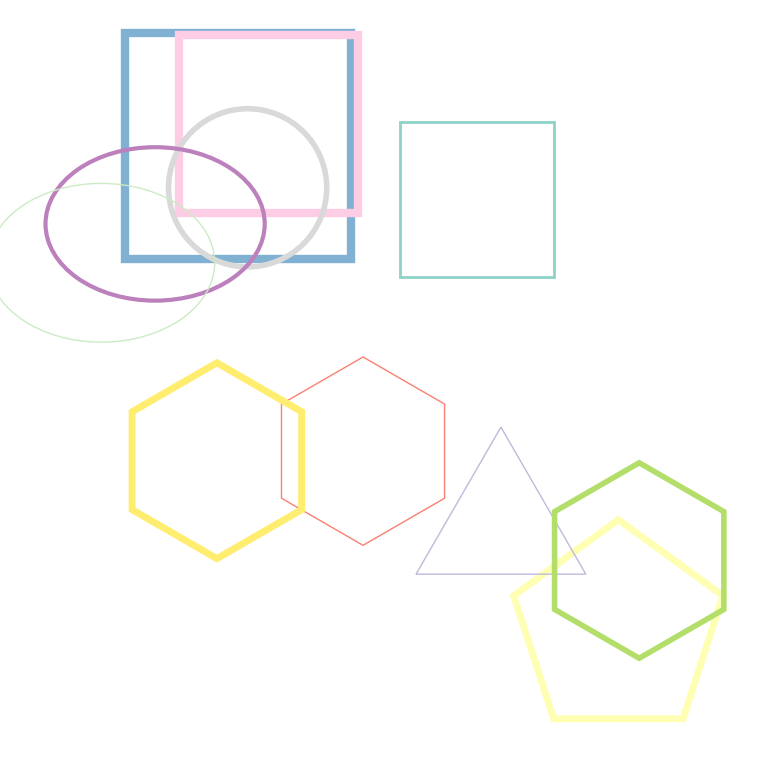[{"shape": "square", "thickness": 1, "radius": 0.5, "center": [0.619, 0.741]}, {"shape": "pentagon", "thickness": 2.5, "radius": 0.71, "center": [0.803, 0.182]}, {"shape": "triangle", "thickness": 0.5, "radius": 0.64, "center": [0.651, 0.318]}, {"shape": "hexagon", "thickness": 0.5, "radius": 0.61, "center": [0.471, 0.414]}, {"shape": "square", "thickness": 3, "radius": 0.73, "center": [0.309, 0.81]}, {"shape": "hexagon", "thickness": 2, "radius": 0.63, "center": [0.83, 0.272]}, {"shape": "square", "thickness": 3, "radius": 0.58, "center": [0.349, 0.839]}, {"shape": "circle", "thickness": 2, "radius": 0.51, "center": [0.322, 0.756]}, {"shape": "oval", "thickness": 1.5, "radius": 0.71, "center": [0.201, 0.709]}, {"shape": "oval", "thickness": 0.5, "radius": 0.74, "center": [0.132, 0.659]}, {"shape": "hexagon", "thickness": 2.5, "radius": 0.64, "center": [0.282, 0.402]}]